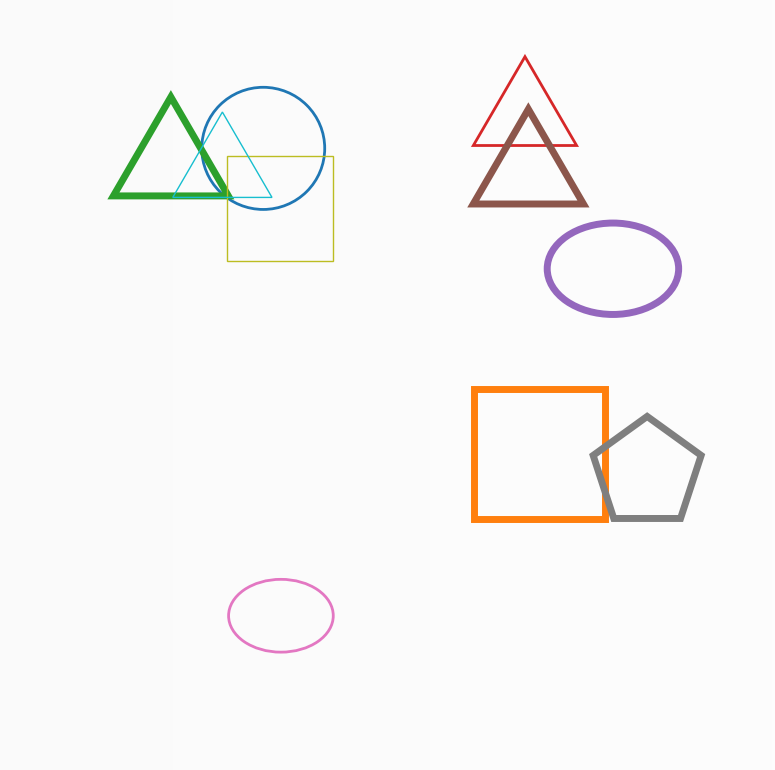[{"shape": "circle", "thickness": 1, "radius": 0.4, "center": [0.34, 0.807]}, {"shape": "square", "thickness": 2.5, "radius": 0.42, "center": [0.696, 0.41]}, {"shape": "triangle", "thickness": 2.5, "radius": 0.43, "center": [0.22, 0.788]}, {"shape": "triangle", "thickness": 1, "radius": 0.38, "center": [0.677, 0.849]}, {"shape": "oval", "thickness": 2.5, "radius": 0.42, "center": [0.791, 0.651]}, {"shape": "triangle", "thickness": 2.5, "radius": 0.41, "center": [0.682, 0.776]}, {"shape": "oval", "thickness": 1, "radius": 0.34, "center": [0.362, 0.2]}, {"shape": "pentagon", "thickness": 2.5, "radius": 0.37, "center": [0.835, 0.386]}, {"shape": "square", "thickness": 0.5, "radius": 0.34, "center": [0.361, 0.729]}, {"shape": "triangle", "thickness": 0.5, "radius": 0.37, "center": [0.287, 0.781]}]